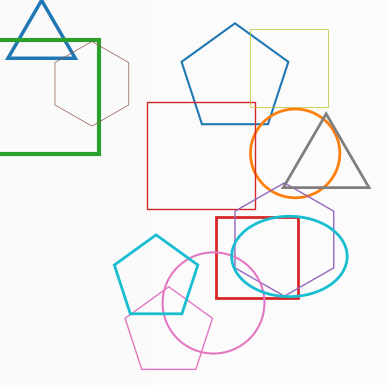[{"shape": "triangle", "thickness": 2.5, "radius": 0.5, "center": [0.107, 0.899]}, {"shape": "pentagon", "thickness": 1.5, "radius": 0.72, "center": [0.606, 0.795]}, {"shape": "circle", "thickness": 2, "radius": 0.58, "center": [0.762, 0.602]}, {"shape": "square", "thickness": 3, "radius": 0.74, "center": [0.108, 0.748]}, {"shape": "square", "thickness": 1, "radius": 0.7, "center": [0.519, 0.596]}, {"shape": "square", "thickness": 2, "radius": 0.53, "center": [0.664, 0.331]}, {"shape": "hexagon", "thickness": 1, "radius": 0.74, "center": [0.734, 0.378]}, {"shape": "hexagon", "thickness": 0.5, "radius": 0.55, "center": [0.237, 0.782]}, {"shape": "circle", "thickness": 1.5, "radius": 0.66, "center": [0.551, 0.213]}, {"shape": "pentagon", "thickness": 1, "radius": 0.59, "center": [0.436, 0.136]}, {"shape": "triangle", "thickness": 2, "radius": 0.64, "center": [0.842, 0.577]}, {"shape": "square", "thickness": 0.5, "radius": 0.5, "center": [0.746, 0.824]}, {"shape": "oval", "thickness": 2, "radius": 0.75, "center": [0.747, 0.334]}, {"shape": "pentagon", "thickness": 2, "radius": 0.57, "center": [0.403, 0.277]}]